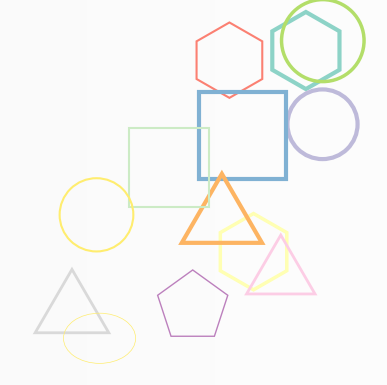[{"shape": "hexagon", "thickness": 3, "radius": 0.5, "center": [0.789, 0.869]}, {"shape": "hexagon", "thickness": 2.5, "radius": 0.5, "center": [0.654, 0.346]}, {"shape": "circle", "thickness": 3, "radius": 0.45, "center": [0.832, 0.677]}, {"shape": "hexagon", "thickness": 1.5, "radius": 0.49, "center": [0.592, 0.844]}, {"shape": "square", "thickness": 3, "radius": 0.56, "center": [0.625, 0.648]}, {"shape": "triangle", "thickness": 3, "radius": 0.6, "center": [0.573, 0.429]}, {"shape": "circle", "thickness": 2.5, "radius": 0.53, "center": [0.833, 0.895]}, {"shape": "triangle", "thickness": 2, "radius": 0.51, "center": [0.725, 0.287]}, {"shape": "triangle", "thickness": 2, "radius": 0.55, "center": [0.186, 0.191]}, {"shape": "pentagon", "thickness": 1, "radius": 0.48, "center": [0.497, 0.204]}, {"shape": "square", "thickness": 1.5, "radius": 0.52, "center": [0.436, 0.565]}, {"shape": "oval", "thickness": 0.5, "radius": 0.47, "center": [0.257, 0.121]}, {"shape": "circle", "thickness": 1.5, "radius": 0.48, "center": [0.249, 0.442]}]